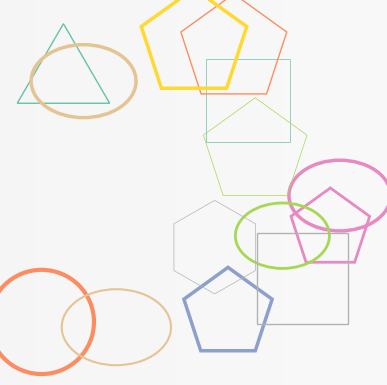[{"shape": "square", "thickness": 0.5, "radius": 0.54, "center": [0.64, 0.739]}, {"shape": "triangle", "thickness": 1, "radius": 0.69, "center": [0.164, 0.801]}, {"shape": "circle", "thickness": 3, "radius": 0.68, "center": [0.107, 0.164]}, {"shape": "pentagon", "thickness": 1, "radius": 0.72, "center": [0.603, 0.872]}, {"shape": "pentagon", "thickness": 2.5, "radius": 0.6, "center": [0.588, 0.186]}, {"shape": "oval", "thickness": 2.5, "radius": 0.66, "center": [0.877, 0.492]}, {"shape": "pentagon", "thickness": 2, "radius": 0.53, "center": [0.853, 0.405]}, {"shape": "oval", "thickness": 2, "radius": 0.61, "center": [0.729, 0.388]}, {"shape": "pentagon", "thickness": 0.5, "radius": 0.7, "center": [0.659, 0.606]}, {"shape": "pentagon", "thickness": 2.5, "radius": 0.72, "center": [0.501, 0.887]}, {"shape": "oval", "thickness": 2.5, "radius": 0.68, "center": [0.216, 0.789]}, {"shape": "oval", "thickness": 1.5, "radius": 0.71, "center": [0.3, 0.15]}, {"shape": "hexagon", "thickness": 0.5, "radius": 0.61, "center": [0.554, 0.358]}, {"shape": "square", "thickness": 1, "radius": 0.59, "center": [0.78, 0.278]}]